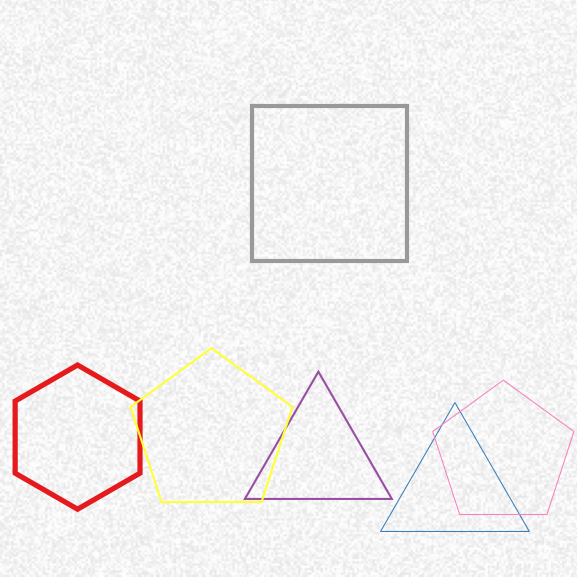[{"shape": "hexagon", "thickness": 2.5, "radius": 0.62, "center": [0.134, 0.242]}, {"shape": "triangle", "thickness": 0.5, "radius": 0.74, "center": [0.788, 0.153]}, {"shape": "triangle", "thickness": 1, "radius": 0.73, "center": [0.551, 0.209]}, {"shape": "pentagon", "thickness": 1, "radius": 0.74, "center": [0.366, 0.249]}, {"shape": "pentagon", "thickness": 0.5, "radius": 0.64, "center": [0.872, 0.212]}, {"shape": "square", "thickness": 2, "radius": 0.67, "center": [0.57, 0.681]}]